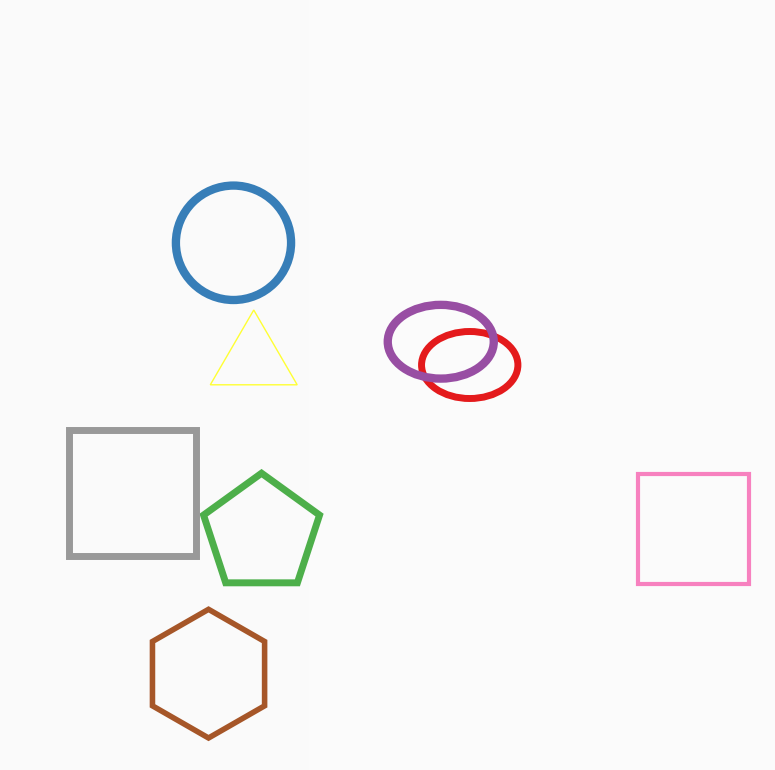[{"shape": "oval", "thickness": 2.5, "radius": 0.31, "center": [0.606, 0.526]}, {"shape": "circle", "thickness": 3, "radius": 0.37, "center": [0.301, 0.685]}, {"shape": "pentagon", "thickness": 2.5, "radius": 0.39, "center": [0.337, 0.307]}, {"shape": "oval", "thickness": 3, "radius": 0.34, "center": [0.569, 0.556]}, {"shape": "triangle", "thickness": 0.5, "radius": 0.32, "center": [0.327, 0.533]}, {"shape": "hexagon", "thickness": 2, "radius": 0.42, "center": [0.269, 0.125]}, {"shape": "square", "thickness": 1.5, "radius": 0.36, "center": [0.895, 0.313]}, {"shape": "square", "thickness": 2.5, "radius": 0.41, "center": [0.171, 0.359]}]